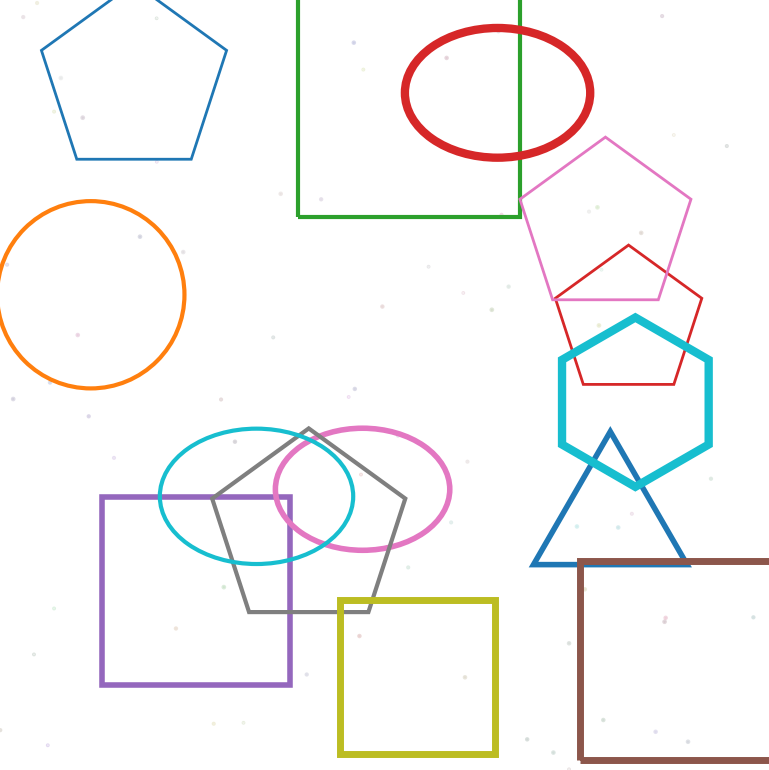[{"shape": "pentagon", "thickness": 1, "radius": 0.63, "center": [0.174, 0.895]}, {"shape": "triangle", "thickness": 2, "radius": 0.58, "center": [0.793, 0.324]}, {"shape": "circle", "thickness": 1.5, "radius": 0.61, "center": [0.118, 0.617]}, {"shape": "square", "thickness": 1.5, "radius": 0.72, "center": [0.531, 0.862]}, {"shape": "pentagon", "thickness": 1, "radius": 0.5, "center": [0.816, 0.582]}, {"shape": "oval", "thickness": 3, "radius": 0.6, "center": [0.646, 0.879]}, {"shape": "square", "thickness": 2, "radius": 0.61, "center": [0.254, 0.232]}, {"shape": "square", "thickness": 2.5, "radius": 0.65, "center": [0.883, 0.142]}, {"shape": "pentagon", "thickness": 1, "radius": 0.58, "center": [0.786, 0.705]}, {"shape": "oval", "thickness": 2, "radius": 0.57, "center": [0.471, 0.365]}, {"shape": "pentagon", "thickness": 1.5, "radius": 0.66, "center": [0.401, 0.312]}, {"shape": "square", "thickness": 2.5, "radius": 0.5, "center": [0.542, 0.121]}, {"shape": "oval", "thickness": 1.5, "radius": 0.63, "center": [0.333, 0.355]}, {"shape": "hexagon", "thickness": 3, "radius": 0.55, "center": [0.825, 0.478]}]